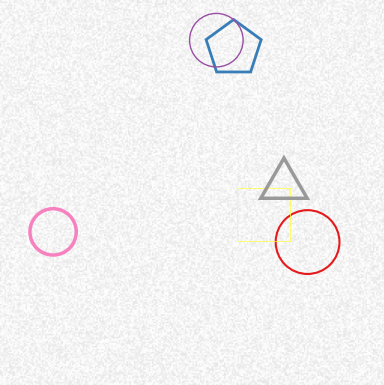[{"shape": "circle", "thickness": 1.5, "radius": 0.41, "center": [0.799, 0.371]}, {"shape": "pentagon", "thickness": 2, "radius": 0.38, "center": [0.607, 0.874]}, {"shape": "circle", "thickness": 1, "radius": 0.35, "center": [0.562, 0.896]}, {"shape": "square", "thickness": 0.5, "radius": 0.34, "center": [0.685, 0.443]}, {"shape": "circle", "thickness": 2.5, "radius": 0.3, "center": [0.138, 0.398]}, {"shape": "triangle", "thickness": 2.5, "radius": 0.35, "center": [0.738, 0.52]}]